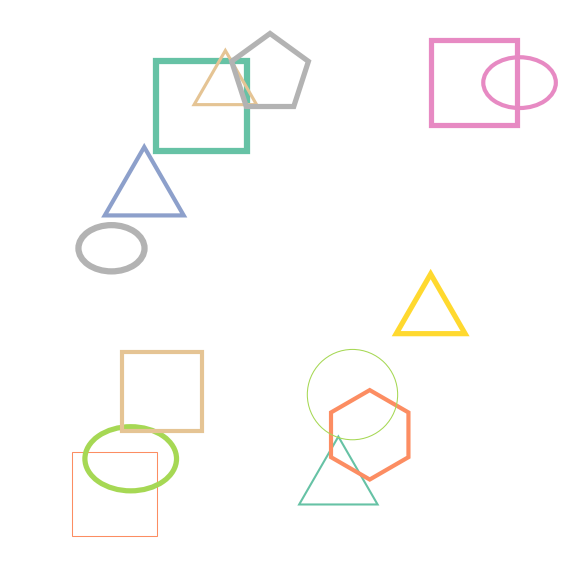[{"shape": "square", "thickness": 3, "radius": 0.39, "center": [0.349, 0.816]}, {"shape": "triangle", "thickness": 1, "radius": 0.39, "center": [0.586, 0.165]}, {"shape": "hexagon", "thickness": 2, "radius": 0.39, "center": [0.64, 0.246]}, {"shape": "square", "thickness": 0.5, "radius": 0.37, "center": [0.198, 0.144]}, {"shape": "triangle", "thickness": 2, "radius": 0.39, "center": [0.25, 0.666]}, {"shape": "square", "thickness": 2.5, "radius": 0.37, "center": [0.821, 0.856]}, {"shape": "oval", "thickness": 2, "radius": 0.31, "center": [0.9, 0.856]}, {"shape": "circle", "thickness": 0.5, "radius": 0.39, "center": [0.61, 0.316]}, {"shape": "oval", "thickness": 2.5, "radius": 0.4, "center": [0.226, 0.205]}, {"shape": "triangle", "thickness": 2.5, "radius": 0.34, "center": [0.746, 0.456]}, {"shape": "triangle", "thickness": 1.5, "radius": 0.31, "center": [0.39, 0.849]}, {"shape": "square", "thickness": 2, "radius": 0.35, "center": [0.28, 0.321]}, {"shape": "oval", "thickness": 3, "radius": 0.29, "center": [0.193, 0.569]}, {"shape": "pentagon", "thickness": 2.5, "radius": 0.35, "center": [0.468, 0.871]}]